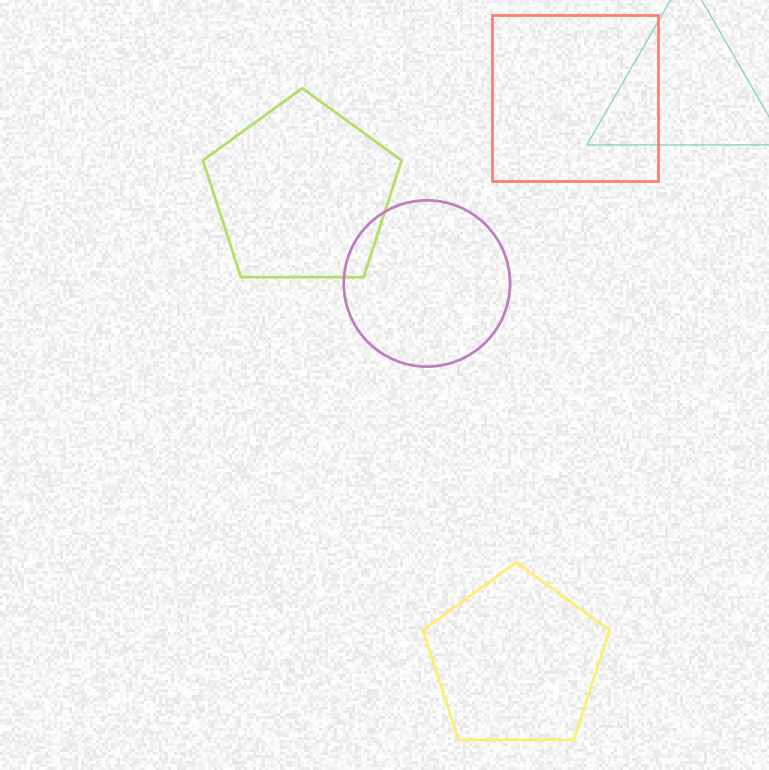[{"shape": "triangle", "thickness": 0.5, "radius": 0.74, "center": [0.891, 0.886]}, {"shape": "square", "thickness": 1, "radius": 0.54, "center": [0.746, 0.873]}, {"shape": "pentagon", "thickness": 1, "radius": 0.68, "center": [0.393, 0.75]}, {"shape": "circle", "thickness": 1, "radius": 0.54, "center": [0.554, 0.632]}, {"shape": "pentagon", "thickness": 1, "radius": 0.64, "center": [0.67, 0.142]}]